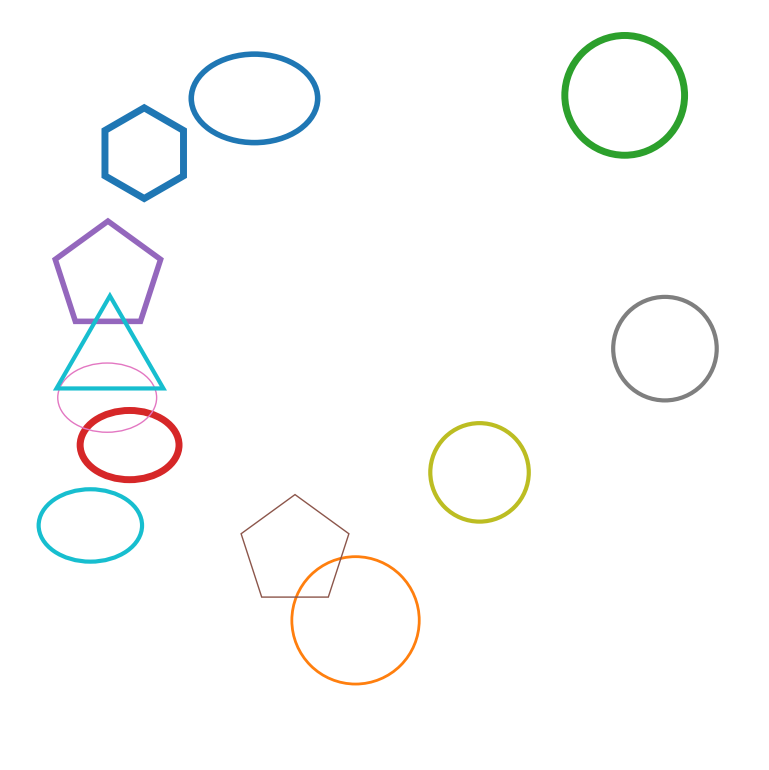[{"shape": "hexagon", "thickness": 2.5, "radius": 0.29, "center": [0.187, 0.801]}, {"shape": "oval", "thickness": 2, "radius": 0.41, "center": [0.33, 0.872]}, {"shape": "circle", "thickness": 1, "radius": 0.41, "center": [0.462, 0.194]}, {"shape": "circle", "thickness": 2.5, "radius": 0.39, "center": [0.811, 0.876]}, {"shape": "oval", "thickness": 2.5, "radius": 0.32, "center": [0.168, 0.422]}, {"shape": "pentagon", "thickness": 2, "radius": 0.36, "center": [0.14, 0.641]}, {"shape": "pentagon", "thickness": 0.5, "radius": 0.37, "center": [0.383, 0.284]}, {"shape": "oval", "thickness": 0.5, "radius": 0.32, "center": [0.139, 0.484]}, {"shape": "circle", "thickness": 1.5, "radius": 0.34, "center": [0.864, 0.547]}, {"shape": "circle", "thickness": 1.5, "radius": 0.32, "center": [0.623, 0.387]}, {"shape": "oval", "thickness": 1.5, "radius": 0.34, "center": [0.117, 0.318]}, {"shape": "triangle", "thickness": 1.5, "radius": 0.4, "center": [0.143, 0.536]}]